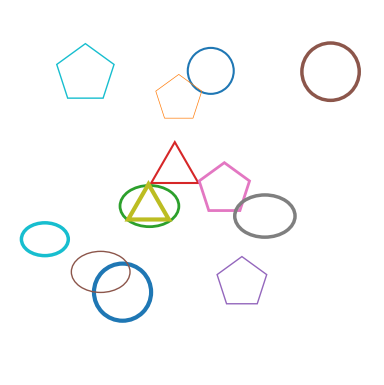[{"shape": "circle", "thickness": 3, "radius": 0.37, "center": [0.318, 0.241]}, {"shape": "circle", "thickness": 1.5, "radius": 0.3, "center": [0.547, 0.816]}, {"shape": "pentagon", "thickness": 0.5, "radius": 0.31, "center": [0.464, 0.744]}, {"shape": "oval", "thickness": 2, "radius": 0.38, "center": [0.388, 0.465]}, {"shape": "triangle", "thickness": 1.5, "radius": 0.35, "center": [0.454, 0.56]}, {"shape": "pentagon", "thickness": 1, "radius": 0.34, "center": [0.628, 0.266]}, {"shape": "oval", "thickness": 1, "radius": 0.38, "center": [0.262, 0.294]}, {"shape": "circle", "thickness": 2.5, "radius": 0.37, "center": [0.859, 0.814]}, {"shape": "pentagon", "thickness": 2, "radius": 0.34, "center": [0.583, 0.509]}, {"shape": "oval", "thickness": 2.5, "radius": 0.39, "center": [0.688, 0.439]}, {"shape": "triangle", "thickness": 3, "radius": 0.31, "center": [0.386, 0.46]}, {"shape": "pentagon", "thickness": 1, "radius": 0.39, "center": [0.222, 0.808]}, {"shape": "oval", "thickness": 2.5, "radius": 0.3, "center": [0.117, 0.379]}]